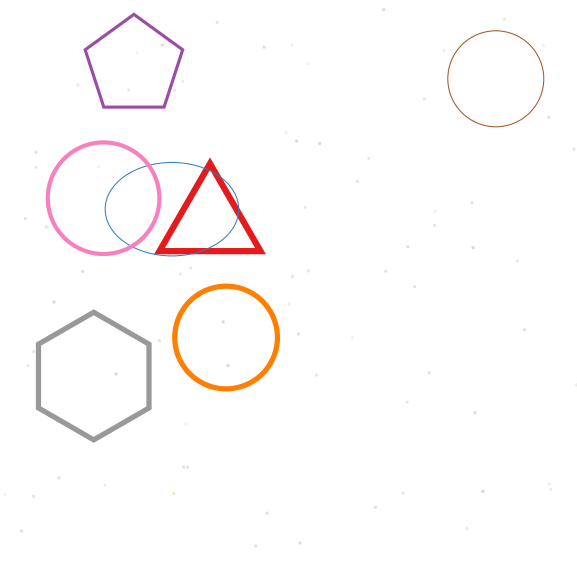[{"shape": "triangle", "thickness": 3, "radius": 0.51, "center": [0.364, 0.615]}, {"shape": "oval", "thickness": 0.5, "radius": 0.58, "center": [0.298, 0.637]}, {"shape": "pentagon", "thickness": 1.5, "radius": 0.44, "center": [0.232, 0.885]}, {"shape": "circle", "thickness": 2.5, "radius": 0.44, "center": [0.392, 0.415]}, {"shape": "circle", "thickness": 0.5, "radius": 0.42, "center": [0.859, 0.863]}, {"shape": "circle", "thickness": 2, "radius": 0.48, "center": [0.179, 0.656]}, {"shape": "hexagon", "thickness": 2.5, "radius": 0.55, "center": [0.162, 0.348]}]